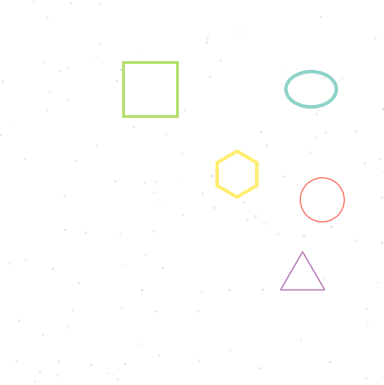[{"shape": "oval", "thickness": 2.5, "radius": 0.33, "center": [0.808, 0.768]}, {"shape": "circle", "thickness": 1, "radius": 0.29, "center": [0.837, 0.481]}, {"shape": "square", "thickness": 2, "radius": 0.35, "center": [0.39, 0.769]}, {"shape": "triangle", "thickness": 1, "radius": 0.33, "center": [0.786, 0.28]}, {"shape": "hexagon", "thickness": 2.5, "radius": 0.3, "center": [0.616, 0.548]}]